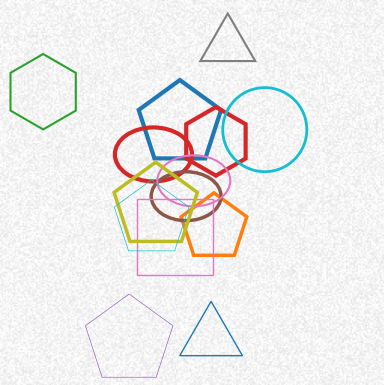[{"shape": "triangle", "thickness": 1, "radius": 0.47, "center": [0.548, 0.123]}, {"shape": "pentagon", "thickness": 3, "radius": 0.56, "center": [0.467, 0.68]}, {"shape": "pentagon", "thickness": 2.5, "radius": 0.45, "center": [0.556, 0.409]}, {"shape": "hexagon", "thickness": 1.5, "radius": 0.49, "center": [0.112, 0.762]}, {"shape": "oval", "thickness": 3, "radius": 0.5, "center": [0.399, 0.599]}, {"shape": "hexagon", "thickness": 3, "radius": 0.45, "center": [0.561, 0.633]}, {"shape": "pentagon", "thickness": 0.5, "radius": 0.6, "center": [0.335, 0.117]}, {"shape": "oval", "thickness": 2.5, "radius": 0.45, "center": [0.483, 0.49]}, {"shape": "square", "thickness": 1, "radius": 0.49, "center": [0.455, 0.384]}, {"shape": "oval", "thickness": 1.5, "radius": 0.47, "center": [0.503, 0.53]}, {"shape": "triangle", "thickness": 1.5, "radius": 0.41, "center": [0.592, 0.883]}, {"shape": "pentagon", "thickness": 2.5, "radius": 0.57, "center": [0.404, 0.465]}, {"shape": "pentagon", "thickness": 0.5, "radius": 0.51, "center": [0.394, 0.431]}, {"shape": "circle", "thickness": 2, "radius": 0.55, "center": [0.688, 0.663]}]